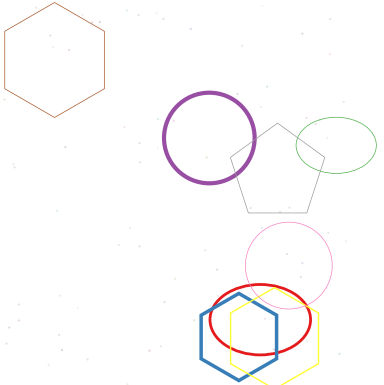[{"shape": "oval", "thickness": 2, "radius": 0.65, "center": [0.676, 0.17]}, {"shape": "hexagon", "thickness": 2.5, "radius": 0.57, "center": [0.62, 0.125]}, {"shape": "oval", "thickness": 0.5, "radius": 0.52, "center": [0.873, 0.622]}, {"shape": "circle", "thickness": 3, "radius": 0.59, "center": [0.544, 0.642]}, {"shape": "hexagon", "thickness": 1, "radius": 0.66, "center": [0.713, 0.121]}, {"shape": "hexagon", "thickness": 0.5, "radius": 0.75, "center": [0.142, 0.844]}, {"shape": "circle", "thickness": 0.5, "radius": 0.56, "center": [0.75, 0.31]}, {"shape": "pentagon", "thickness": 0.5, "radius": 0.65, "center": [0.721, 0.551]}]